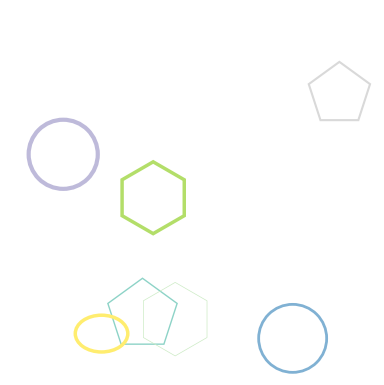[{"shape": "pentagon", "thickness": 1, "radius": 0.47, "center": [0.37, 0.183]}, {"shape": "circle", "thickness": 3, "radius": 0.45, "center": [0.164, 0.599]}, {"shape": "circle", "thickness": 2, "radius": 0.44, "center": [0.76, 0.121]}, {"shape": "hexagon", "thickness": 2.5, "radius": 0.47, "center": [0.398, 0.486]}, {"shape": "pentagon", "thickness": 1.5, "radius": 0.42, "center": [0.882, 0.756]}, {"shape": "hexagon", "thickness": 0.5, "radius": 0.48, "center": [0.455, 0.171]}, {"shape": "oval", "thickness": 2.5, "radius": 0.34, "center": [0.264, 0.134]}]